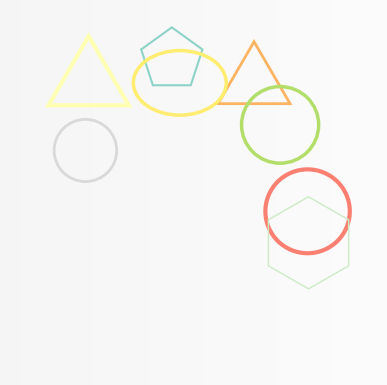[{"shape": "pentagon", "thickness": 1.5, "radius": 0.42, "center": [0.443, 0.846]}, {"shape": "triangle", "thickness": 3, "radius": 0.6, "center": [0.229, 0.786]}, {"shape": "circle", "thickness": 3, "radius": 0.54, "center": [0.794, 0.451]}, {"shape": "triangle", "thickness": 2, "radius": 0.54, "center": [0.656, 0.784]}, {"shape": "circle", "thickness": 2.5, "radius": 0.5, "center": [0.723, 0.676]}, {"shape": "circle", "thickness": 2, "radius": 0.4, "center": [0.22, 0.609]}, {"shape": "hexagon", "thickness": 1, "radius": 0.6, "center": [0.796, 0.369]}, {"shape": "oval", "thickness": 2.5, "radius": 0.6, "center": [0.464, 0.785]}]